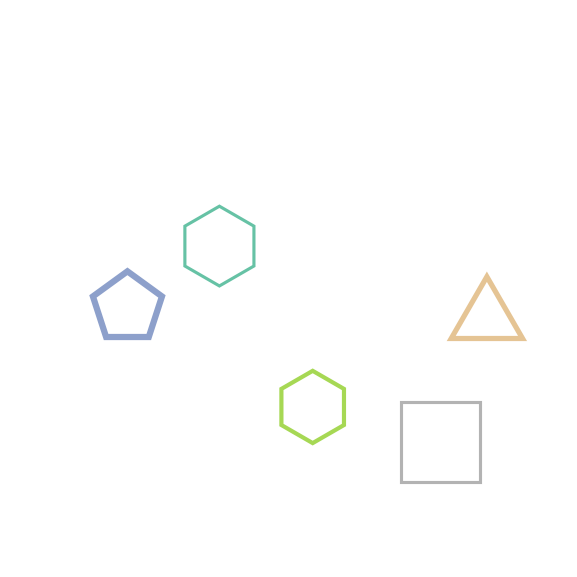[{"shape": "hexagon", "thickness": 1.5, "radius": 0.35, "center": [0.38, 0.573]}, {"shape": "pentagon", "thickness": 3, "radius": 0.31, "center": [0.221, 0.466]}, {"shape": "hexagon", "thickness": 2, "radius": 0.31, "center": [0.541, 0.294]}, {"shape": "triangle", "thickness": 2.5, "radius": 0.36, "center": [0.843, 0.449]}, {"shape": "square", "thickness": 1.5, "radius": 0.34, "center": [0.763, 0.234]}]